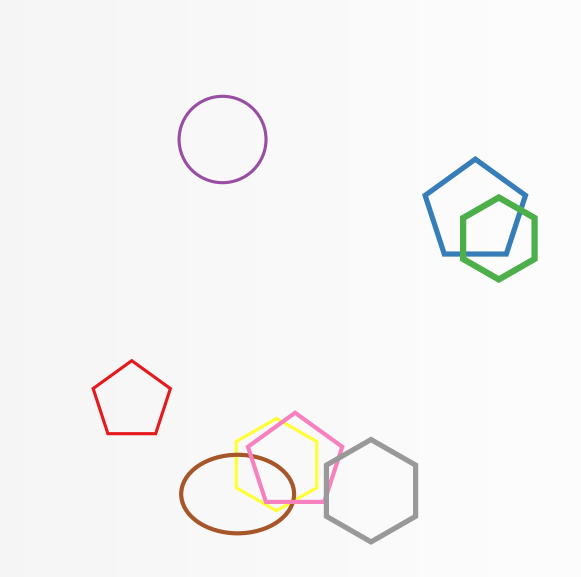[{"shape": "pentagon", "thickness": 1.5, "radius": 0.35, "center": [0.227, 0.305]}, {"shape": "pentagon", "thickness": 2.5, "radius": 0.45, "center": [0.818, 0.633]}, {"shape": "hexagon", "thickness": 3, "radius": 0.35, "center": [0.858, 0.586]}, {"shape": "circle", "thickness": 1.5, "radius": 0.37, "center": [0.383, 0.758]}, {"shape": "hexagon", "thickness": 1.5, "radius": 0.4, "center": [0.476, 0.195]}, {"shape": "oval", "thickness": 2, "radius": 0.49, "center": [0.409, 0.144]}, {"shape": "pentagon", "thickness": 2, "radius": 0.43, "center": [0.508, 0.199]}, {"shape": "hexagon", "thickness": 2.5, "radius": 0.44, "center": [0.638, 0.149]}]